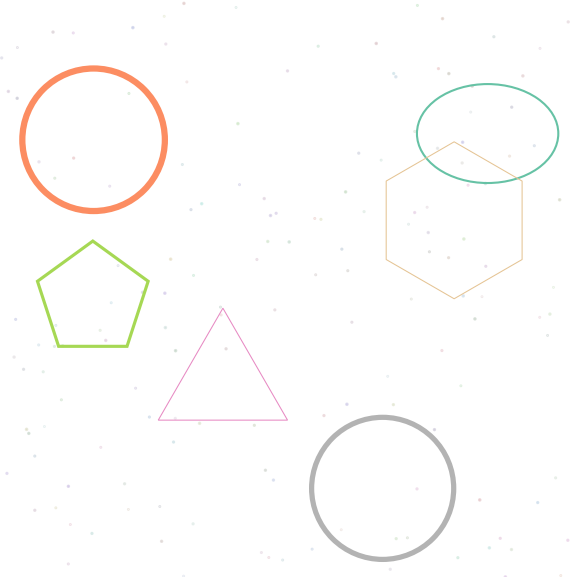[{"shape": "oval", "thickness": 1, "radius": 0.61, "center": [0.844, 0.768]}, {"shape": "circle", "thickness": 3, "radius": 0.62, "center": [0.162, 0.757]}, {"shape": "triangle", "thickness": 0.5, "radius": 0.65, "center": [0.386, 0.336]}, {"shape": "pentagon", "thickness": 1.5, "radius": 0.5, "center": [0.161, 0.481]}, {"shape": "hexagon", "thickness": 0.5, "radius": 0.68, "center": [0.786, 0.618]}, {"shape": "circle", "thickness": 2.5, "radius": 0.62, "center": [0.663, 0.153]}]